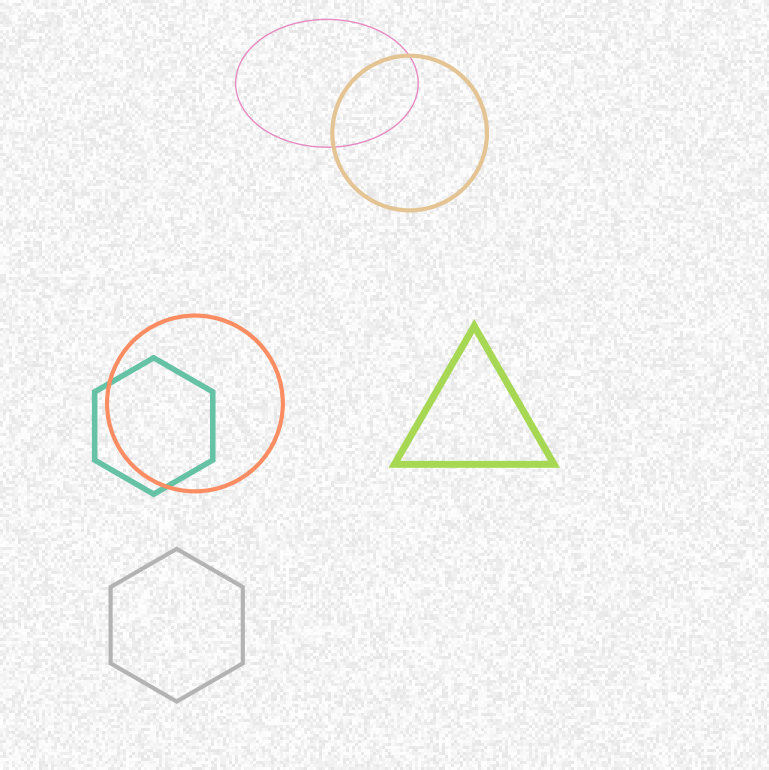[{"shape": "hexagon", "thickness": 2, "radius": 0.44, "center": [0.2, 0.447]}, {"shape": "circle", "thickness": 1.5, "radius": 0.57, "center": [0.253, 0.476]}, {"shape": "oval", "thickness": 0.5, "radius": 0.59, "center": [0.425, 0.892]}, {"shape": "triangle", "thickness": 2.5, "radius": 0.6, "center": [0.616, 0.457]}, {"shape": "circle", "thickness": 1.5, "radius": 0.5, "center": [0.532, 0.827]}, {"shape": "hexagon", "thickness": 1.5, "radius": 0.5, "center": [0.229, 0.188]}]